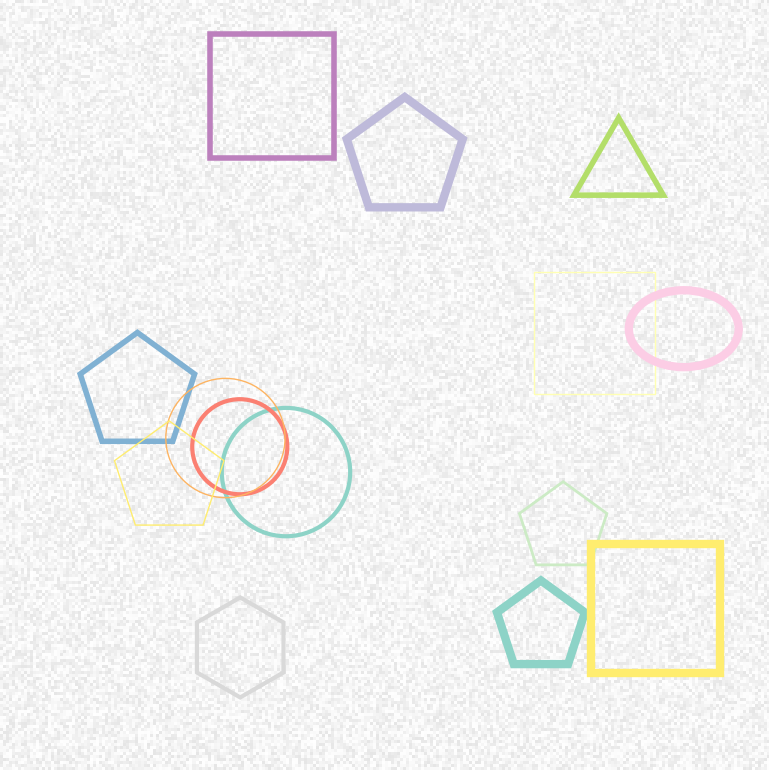[{"shape": "circle", "thickness": 1.5, "radius": 0.42, "center": [0.371, 0.387]}, {"shape": "pentagon", "thickness": 3, "radius": 0.3, "center": [0.703, 0.186]}, {"shape": "square", "thickness": 0.5, "radius": 0.4, "center": [0.772, 0.568]}, {"shape": "pentagon", "thickness": 3, "radius": 0.4, "center": [0.526, 0.795]}, {"shape": "circle", "thickness": 1.5, "radius": 0.31, "center": [0.311, 0.42]}, {"shape": "pentagon", "thickness": 2, "radius": 0.39, "center": [0.178, 0.49]}, {"shape": "circle", "thickness": 0.5, "radius": 0.39, "center": [0.293, 0.431]}, {"shape": "triangle", "thickness": 2, "radius": 0.33, "center": [0.803, 0.78]}, {"shape": "oval", "thickness": 3, "radius": 0.36, "center": [0.888, 0.573]}, {"shape": "hexagon", "thickness": 1.5, "radius": 0.32, "center": [0.312, 0.159]}, {"shape": "square", "thickness": 2, "radius": 0.4, "center": [0.353, 0.875]}, {"shape": "pentagon", "thickness": 1, "radius": 0.3, "center": [0.731, 0.315]}, {"shape": "square", "thickness": 3, "radius": 0.42, "center": [0.851, 0.21]}, {"shape": "pentagon", "thickness": 0.5, "radius": 0.37, "center": [0.22, 0.379]}]